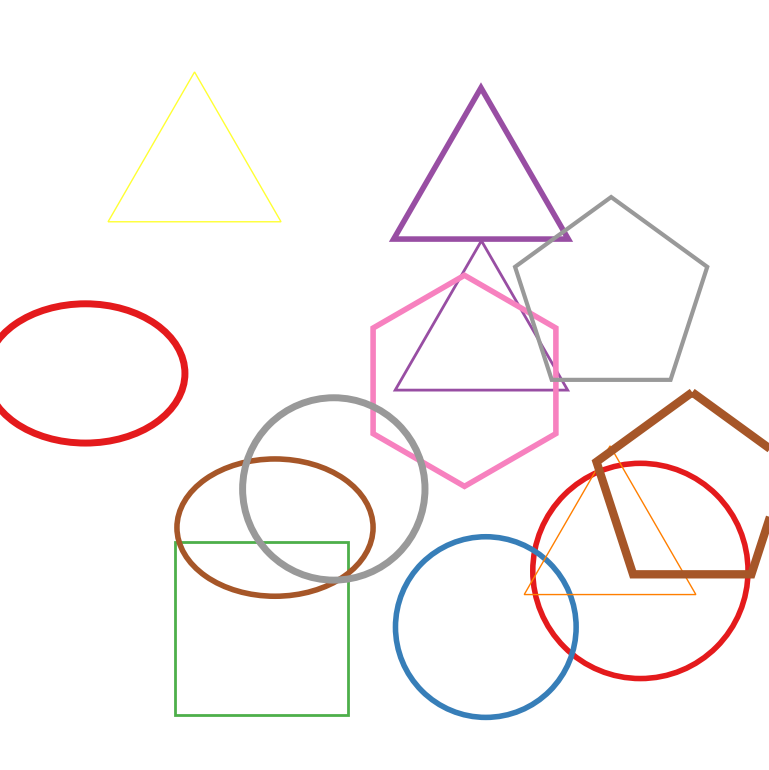[{"shape": "oval", "thickness": 2.5, "radius": 0.65, "center": [0.111, 0.515]}, {"shape": "circle", "thickness": 2, "radius": 0.7, "center": [0.832, 0.259]}, {"shape": "circle", "thickness": 2, "radius": 0.59, "center": [0.631, 0.186]}, {"shape": "square", "thickness": 1, "radius": 0.56, "center": [0.34, 0.183]}, {"shape": "triangle", "thickness": 2, "radius": 0.65, "center": [0.625, 0.755]}, {"shape": "triangle", "thickness": 1, "radius": 0.65, "center": [0.625, 0.558]}, {"shape": "triangle", "thickness": 0.5, "radius": 0.64, "center": [0.792, 0.292]}, {"shape": "triangle", "thickness": 0.5, "radius": 0.65, "center": [0.253, 0.777]}, {"shape": "pentagon", "thickness": 3, "radius": 0.65, "center": [0.899, 0.36]}, {"shape": "oval", "thickness": 2, "radius": 0.64, "center": [0.357, 0.315]}, {"shape": "hexagon", "thickness": 2, "radius": 0.69, "center": [0.603, 0.505]}, {"shape": "pentagon", "thickness": 1.5, "radius": 0.66, "center": [0.794, 0.613]}, {"shape": "circle", "thickness": 2.5, "radius": 0.59, "center": [0.434, 0.365]}]